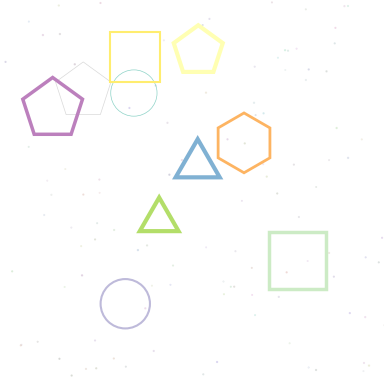[{"shape": "circle", "thickness": 0.5, "radius": 0.3, "center": [0.348, 0.758]}, {"shape": "pentagon", "thickness": 3, "radius": 0.33, "center": [0.515, 0.867]}, {"shape": "circle", "thickness": 1.5, "radius": 0.32, "center": [0.325, 0.211]}, {"shape": "triangle", "thickness": 3, "radius": 0.33, "center": [0.513, 0.572]}, {"shape": "hexagon", "thickness": 2, "radius": 0.39, "center": [0.634, 0.629]}, {"shape": "triangle", "thickness": 3, "radius": 0.29, "center": [0.413, 0.429]}, {"shape": "pentagon", "thickness": 0.5, "radius": 0.38, "center": [0.216, 0.764]}, {"shape": "pentagon", "thickness": 2.5, "radius": 0.41, "center": [0.137, 0.717]}, {"shape": "square", "thickness": 2.5, "radius": 0.37, "center": [0.772, 0.323]}, {"shape": "square", "thickness": 1.5, "radius": 0.32, "center": [0.35, 0.853]}]